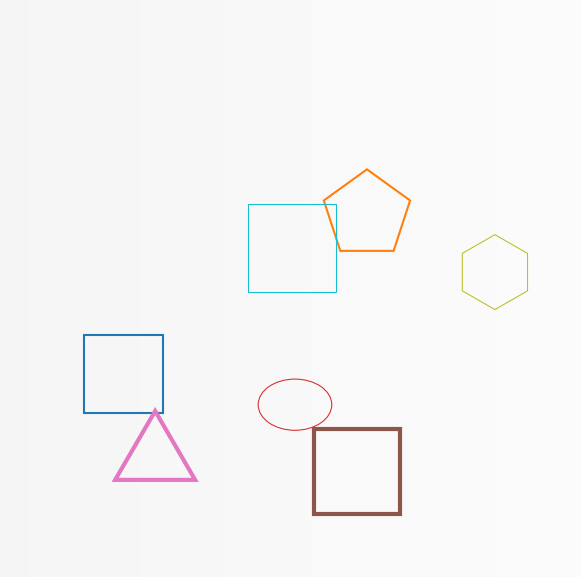[{"shape": "square", "thickness": 1, "radius": 0.34, "center": [0.212, 0.352]}, {"shape": "pentagon", "thickness": 1, "radius": 0.39, "center": [0.631, 0.628]}, {"shape": "oval", "thickness": 0.5, "radius": 0.32, "center": [0.507, 0.298]}, {"shape": "square", "thickness": 2, "radius": 0.37, "center": [0.614, 0.182]}, {"shape": "triangle", "thickness": 2, "radius": 0.4, "center": [0.267, 0.208]}, {"shape": "hexagon", "thickness": 0.5, "radius": 0.32, "center": [0.851, 0.528]}, {"shape": "square", "thickness": 0.5, "radius": 0.38, "center": [0.502, 0.569]}]